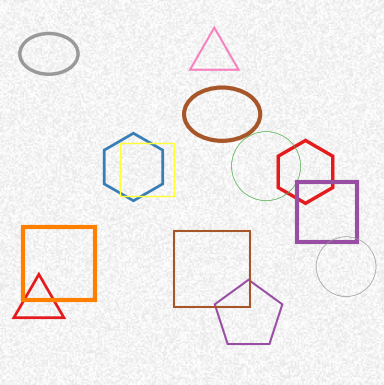[{"shape": "triangle", "thickness": 2, "radius": 0.38, "center": [0.101, 0.212]}, {"shape": "hexagon", "thickness": 2.5, "radius": 0.41, "center": [0.794, 0.554]}, {"shape": "hexagon", "thickness": 2, "radius": 0.44, "center": [0.347, 0.566]}, {"shape": "circle", "thickness": 0.5, "radius": 0.45, "center": [0.691, 0.568]}, {"shape": "pentagon", "thickness": 1.5, "radius": 0.46, "center": [0.646, 0.181]}, {"shape": "square", "thickness": 3, "radius": 0.39, "center": [0.85, 0.449]}, {"shape": "square", "thickness": 3, "radius": 0.47, "center": [0.153, 0.315]}, {"shape": "square", "thickness": 1, "radius": 0.35, "center": [0.382, 0.56]}, {"shape": "oval", "thickness": 3, "radius": 0.49, "center": [0.577, 0.703]}, {"shape": "square", "thickness": 1.5, "radius": 0.49, "center": [0.551, 0.301]}, {"shape": "triangle", "thickness": 1.5, "radius": 0.36, "center": [0.557, 0.855]}, {"shape": "circle", "thickness": 0.5, "radius": 0.39, "center": [0.899, 0.307]}, {"shape": "oval", "thickness": 2.5, "radius": 0.38, "center": [0.127, 0.86]}]